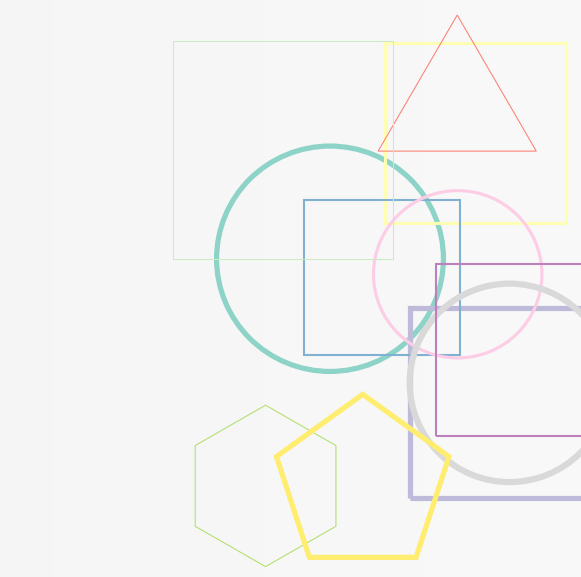[{"shape": "circle", "thickness": 2.5, "radius": 0.98, "center": [0.568, 0.551]}, {"shape": "square", "thickness": 1.5, "radius": 0.78, "center": [0.818, 0.768]}, {"shape": "square", "thickness": 2.5, "radius": 0.82, "center": [0.869, 0.301]}, {"shape": "triangle", "thickness": 0.5, "radius": 0.79, "center": [0.787, 0.816]}, {"shape": "square", "thickness": 1, "radius": 0.67, "center": [0.658, 0.519]}, {"shape": "hexagon", "thickness": 0.5, "radius": 0.7, "center": [0.457, 0.158]}, {"shape": "circle", "thickness": 1.5, "radius": 0.72, "center": [0.787, 0.524]}, {"shape": "circle", "thickness": 3, "radius": 0.86, "center": [0.877, 0.336]}, {"shape": "square", "thickness": 1, "radius": 0.75, "center": [0.9, 0.393]}, {"shape": "square", "thickness": 0.5, "radius": 0.95, "center": [0.486, 0.74]}, {"shape": "pentagon", "thickness": 2.5, "radius": 0.78, "center": [0.624, 0.16]}]